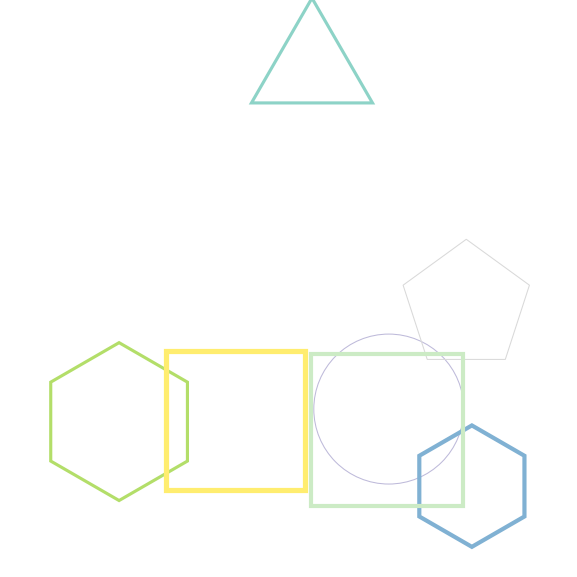[{"shape": "triangle", "thickness": 1.5, "radius": 0.61, "center": [0.54, 0.881]}, {"shape": "circle", "thickness": 0.5, "radius": 0.65, "center": [0.673, 0.291]}, {"shape": "hexagon", "thickness": 2, "radius": 0.53, "center": [0.817, 0.157]}, {"shape": "hexagon", "thickness": 1.5, "radius": 0.68, "center": [0.206, 0.269]}, {"shape": "pentagon", "thickness": 0.5, "radius": 0.57, "center": [0.807, 0.47]}, {"shape": "square", "thickness": 2, "radius": 0.66, "center": [0.671, 0.254]}, {"shape": "square", "thickness": 2.5, "radius": 0.6, "center": [0.408, 0.271]}]